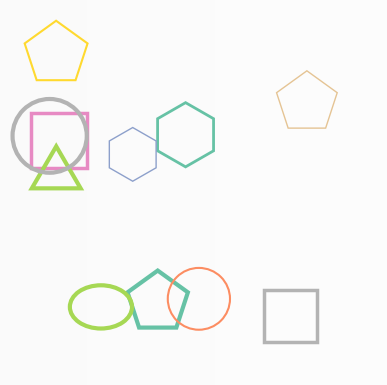[{"shape": "pentagon", "thickness": 3, "radius": 0.41, "center": [0.407, 0.215]}, {"shape": "hexagon", "thickness": 2, "radius": 0.42, "center": [0.479, 0.65]}, {"shape": "circle", "thickness": 1.5, "radius": 0.4, "center": [0.513, 0.224]}, {"shape": "hexagon", "thickness": 1, "radius": 0.35, "center": [0.342, 0.599]}, {"shape": "square", "thickness": 2.5, "radius": 0.36, "center": [0.152, 0.636]}, {"shape": "triangle", "thickness": 3, "radius": 0.36, "center": [0.145, 0.547]}, {"shape": "oval", "thickness": 3, "radius": 0.4, "center": [0.26, 0.203]}, {"shape": "pentagon", "thickness": 1.5, "radius": 0.43, "center": [0.145, 0.861]}, {"shape": "pentagon", "thickness": 1, "radius": 0.41, "center": [0.792, 0.734]}, {"shape": "circle", "thickness": 3, "radius": 0.48, "center": [0.128, 0.647]}, {"shape": "square", "thickness": 2.5, "radius": 0.34, "center": [0.749, 0.179]}]